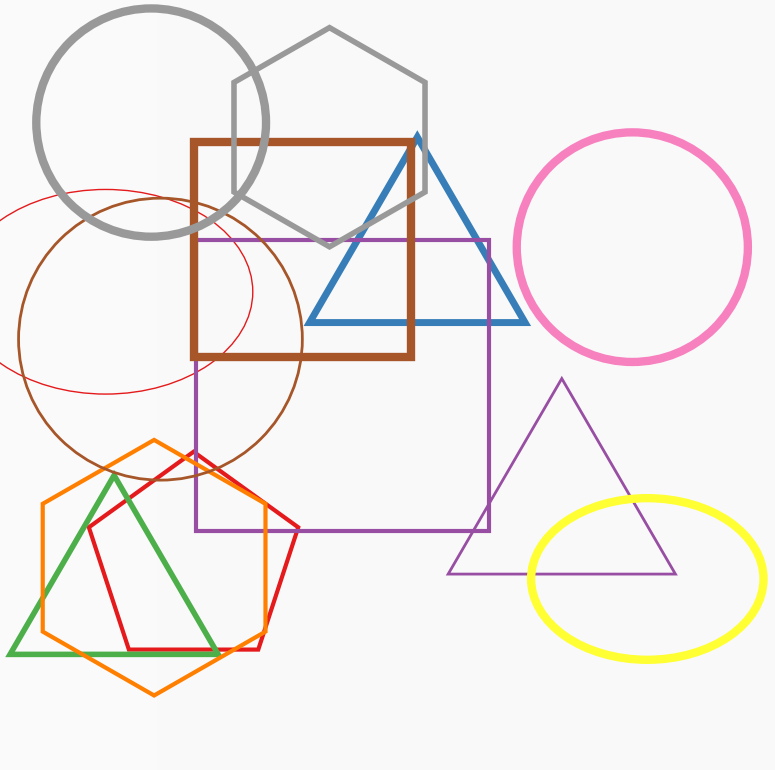[{"shape": "pentagon", "thickness": 1.5, "radius": 0.71, "center": [0.25, 0.271]}, {"shape": "oval", "thickness": 0.5, "radius": 0.95, "center": [0.136, 0.621]}, {"shape": "triangle", "thickness": 2.5, "radius": 0.8, "center": [0.538, 0.661]}, {"shape": "triangle", "thickness": 2, "radius": 0.78, "center": [0.147, 0.228]}, {"shape": "triangle", "thickness": 1, "radius": 0.85, "center": [0.725, 0.339]}, {"shape": "square", "thickness": 1.5, "radius": 0.94, "center": [0.442, 0.5]}, {"shape": "hexagon", "thickness": 1.5, "radius": 0.83, "center": [0.199, 0.263]}, {"shape": "oval", "thickness": 3, "radius": 0.75, "center": [0.835, 0.248]}, {"shape": "circle", "thickness": 1, "radius": 0.92, "center": [0.207, 0.56]}, {"shape": "square", "thickness": 3, "radius": 0.7, "center": [0.391, 0.676]}, {"shape": "circle", "thickness": 3, "radius": 0.75, "center": [0.816, 0.679]}, {"shape": "hexagon", "thickness": 2, "radius": 0.71, "center": [0.425, 0.822]}, {"shape": "circle", "thickness": 3, "radius": 0.74, "center": [0.195, 0.841]}]